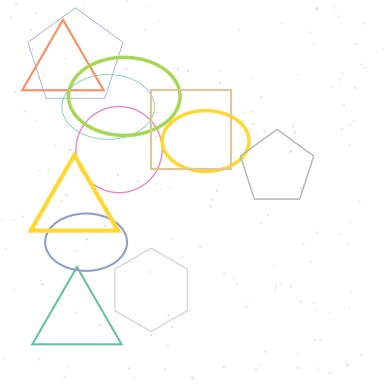[{"shape": "triangle", "thickness": 1.5, "radius": 0.67, "center": [0.2, 0.173]}, {"shape": "oval", "thickness": 0.5, "radius": 0.6, "center": [0.281, 0.722]}, {"shape": "triangle", "thickness": 1.5, "radius": 0.61, "center": [0.164, 0.827]}, {"shape": "pentagon", "thickness": 0.5, "radius": 0.65, "center": [0.196, 0.85]}, {"shape": "oval", "thickness": 1.5, "radius": 0.53, "center": [0.224, 0.371]}, {"shape": "circle", "thickness": 1, "radius": 0.56, "center": [0.309, 0.611]}, {"shape": "oval", "thickness": 2.5, "radius": 0.72, "center": [0.323, 0.75]}, {"shape": "triangle", "thickness": 3, "radius": 0.65, "center": [0.193, 0.466]}, {"shape": "oval", "thickness": 2.5, "radius": 0.56, "center": [0.534, 0.634]}, {"shape": "square", "thickness": 1.5, "radius": 0.52, "center": [0.496, 0.663]}, {"shape": "pentagon", "thickness": 1, "radius": 0.5, "center": [0.72, 0.564]}, {"shape": "hexagon", "thickness": 0.5, "radius": 0.54, "center": [0.392, 0.247]}]